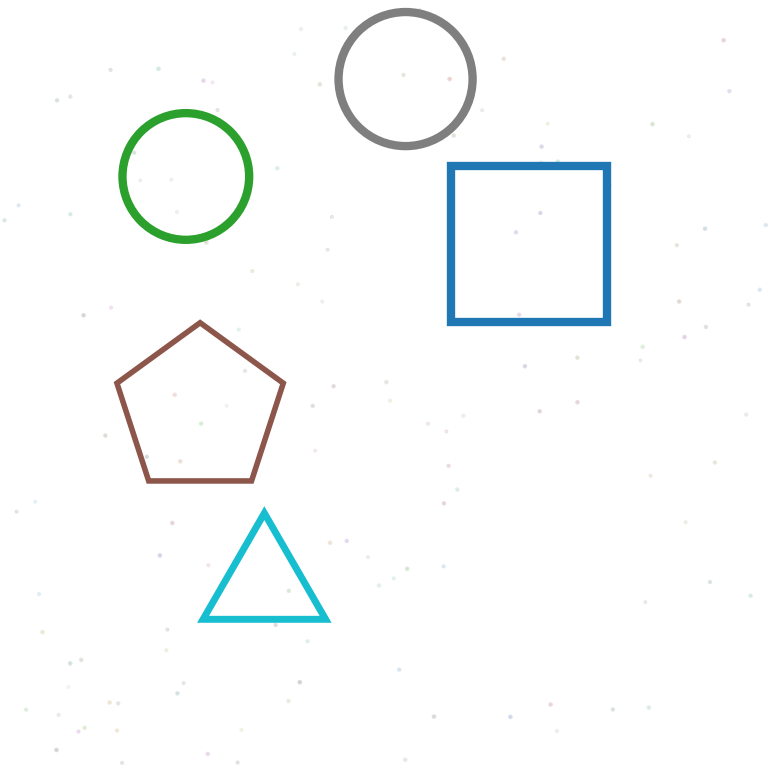[{"shape": "square", "thickness": 3, "radius": 0.51, "center": [0.687, 0.683]}, {"shape": "circle", "thickness": 3, "radius": 0.41, "center": [0.241, 0.771]}, {"shape": "pentagon", "thickness": 2, "radius": 0.57, "center": [0.26, 0.467]}, {"shape": "circle", "thickness": 3, "radius": 0.44, "center": [0.527, 0.897]}, {"shape": "triangle", "thickness": 2.5, "radius": 0.46, "center": [0.343, 0.242]}]